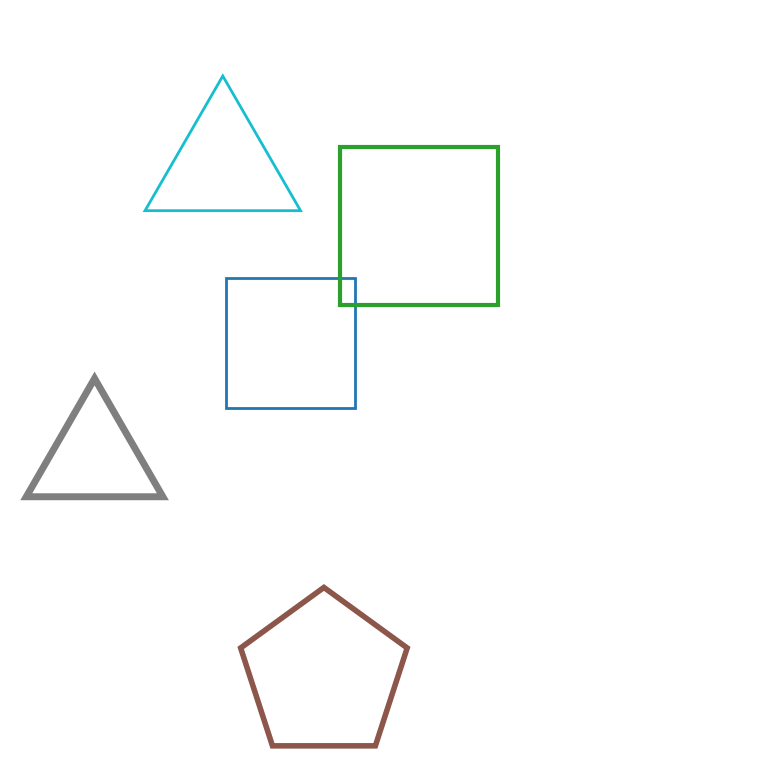[{"shape": "square", "thickness": 1, "radius": 0.42, "center": [0.377, 0.555]}, {"shape": "square", "thickness": 1.5, "radius": 0.51, "center": [0.545, 0.707]}, {"shape": "pentagon", "thickness": 2, "radius": 0.57, "center": [0.421, 0.123]}, {"shape": "triangle", "thickness": 2.5, "radius": 0.51, "center": [0.123, 0.406]}, {"shape": "triangle", "thickness": 1, "radius": 0.58, "center": [0.289, 0.785]}]